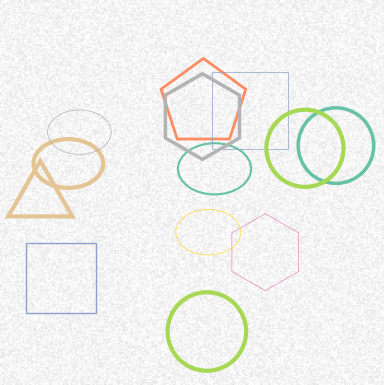[{"shape": "circle", "thickness": 2.5, "radius": 0.49, "center": [0.873, 0.622]}, {"shape": "oval", "thickness": 1.5, "radius": 0.48, "center": [0.557, 0.561]}, {"shape": "pentagon", "thickness": 2, "radius": 0.58, "center": [0.528, 0.733]}, {"shape": "square", "thickness": 1, "radius": 0.45, "center": [0.159, 0.277]}, {"shape": "square", "thickness": 0.5, "radius": 0.5, "center": [0.649, 0.713]}, {"shape": "hexagon", "thickness": 0.5, "radius": 0.5, "center": [0.689, 0.345]}, {"shape": "circle", "thickness": 3, "radius": 0.51, "center": [0.537, 0.139]}, {"shape": "circle", "thickness": 3, "radius": 0.5, "center": [0.792, 0.615]}, {"shape": "oval", "thickness": 0.5, "radius": 0.42, "center": [0.541, 0.397]}, {"shape": "triangle", "thickness": 3, "radius": 0.48, "center": [0.105, 0.486]}, {"shape": "oval", "thickness": 3, "radius": 0.45, "center": [0.178, 0.575]}, {"shape": "hexagon", "thickness": 2.5, "radius": 0.56, "center": [0.526, 0.697]}, {"shape": "oval", "thickness": 0.5, "radius": 0.41, "center": [0.206, 0.657]}]